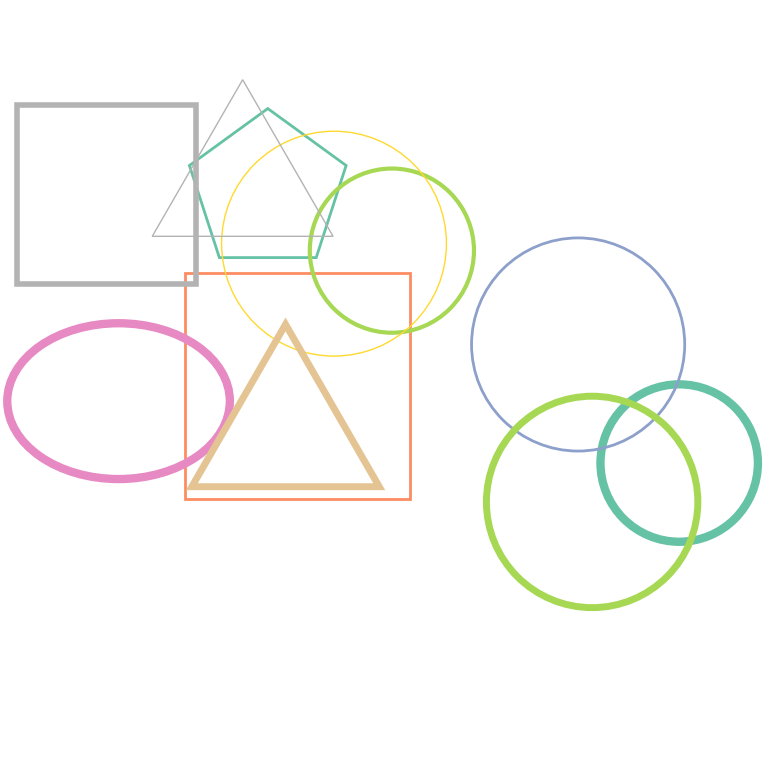[{"shape": "circle", "thickness": 3, "radius": 0.51, "center": [0.882, 0.399]}, {"shape": "pentagon", "thickness": 1, "radius": 0.53, "center": [0.348, 0.752]}, {"shape": "square", "thickness": 1, "radius": 0.73, "center": [0.386, 0.498]}, {"shape": "circle", "thickness": 1, "radius": 0.69, "center": [0.751, 0.553]}, {"shape": "oval", "thickness": 3, "radius": 0.72, "center": [0.154, 0.479]}, {"shape": "circle", "thickness": 2.5, "radius": 0.69, "center": [0.769, 0.348]}, {"shape": "circle", "thickness": 1.5, "radius": 0.53, "center": [0.509, 0.675]}, {"shape": "circle", "thickness": 0.5, "radius": 0.73, "center": [0.434, 0.684]}, {"shape": "triangle", "thickness": 2.5, "radius": 0.7, "center": [0.371, 0.438]}, {"shape": "square", "thickness": 2, "radius": 0.58, "center": [0.138, 0.747]}, {"shape": "triangle", "thickness": 0.5, "radius": 0.68, "center": [0.315, 0.761]}]